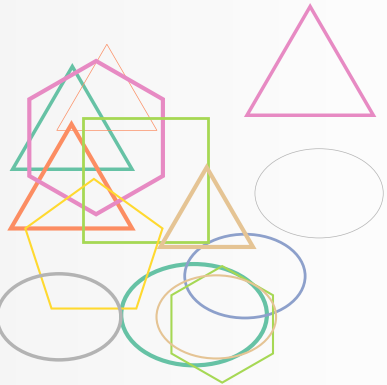[{"shape": "triangle", "thickness": 2.5, "radius": 0.89, "center": [0.187, 0.649]}, {"shape": "oval", "thickness": 3, "radius": 0.94, "center": [0.501, 0.183]}, {"shape": "triangle", "thickness": 0.5, "radius": 0.75, "center": [0.276, 0.736]}, {"shape": "triangle", "thickness": 3, "radius": 0.9, "center": [0.184, 0.497]}, {"shape": "oval", "thickness": 2, "radius": 0.78, "center": [0.632, 0.283]}, {"shape": "hexagon", "thickness": 3, "radius": 1.0, "center": [0.248, 0.643]}, {"shape": "triangle", "thickness": 2.5, "radius": 0.94, "center": [0.8, 0.795]}, {"shape": "hexagon", "thickness": 1.5, "radius": 0.76, "center": [0.573, 0.158]}, {"shape": "square", "thickness": 2, "radius": 0.8, "center": [0.376, 0.532]}, {"shape": "pentagon", "thickness": 1.5, "radius": 0.93, "center": [0.242, 0.349]}, {"shape": "oval", "thickness": 1.5, "radius": 0.77, "center": [0.558, 0.177]}, {"shape": "triangle", "thickness": 3, "radius": 0.69, "center": [0.533, 0.427]}, {"shape": "oval", "thickness": 2.5, "radius": 0.8, "center": [0.152, 0.177]}, {"shape": "oval", "thickness": 0.5, "radius": 0.83, "center": [0.823, 0.498]}]